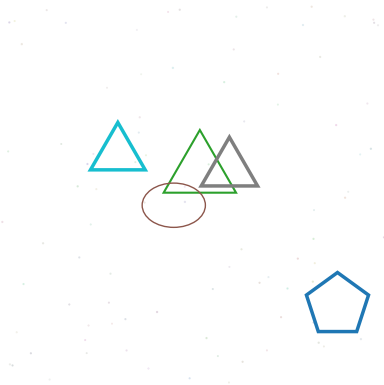[{"shape": "pentagon", "thickness": 2.5, "radius": 0.42, "center": [0.877, 0.207]}, {"shape": "triangle", "thickness": 1.5, "radius": 0.54, "center": [0.519, 0.554]}, {"shape": "oval", "thickness": 1, "radius": 0.41, "center": [0.451, 0.467]}, {"shape": "triangle", "thickness": 2.5, "radius": 0.42, "center": [0.596, 0.559]}, {"shape": "triangle", "thickness": 2.5, "radius": 0.41, "center": [0.306, 0.6]}]